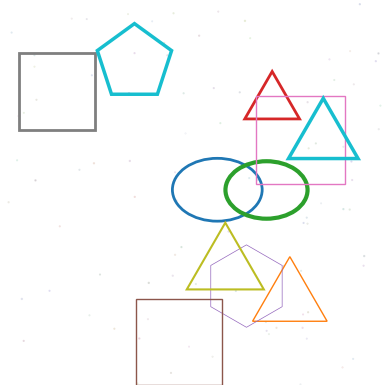[{"shape": "oval", "thickness": 2, "radius": 0.58, "center": [0.564, 0.507]}, {"shape": "triangle", "thickness": 1, "radius": 0.56, "center": [0.753, 0.221]}, {"shape": "oval", "thickness": 3, "radius": 0.53, "center": [0.692, 0.507]}, {"shape": "triangle", "thickness": 2, "radius": 0.41, "center": [0.707, 0.732]}, {"shape": "hexagon", "thickness": 0.5, "radius": 0.54, "center": [0.64, 0.257]}, {"shape": "square", "thickness": 1, "radius": 0.56, "center": [0.464, 0.111]}, {"shape": "square", "thickness": 1, "radius": 0.57, "center": [0.78, 0.635]}, {"shape": "square", "thickness": 2, "radius": 0.49, "center": [0.149, 0.762]}, {"shape": "triangle", "thickness": 1.5, "radius": 0.58, "center": [0.585, 0.306]}, {"shape": "pentagon", "thickness": 2.5, "radius": 0.51, "center": [0.349, 0.837]}, {"shape": "triangle", "thickness": 2.5, "radius": 0.52, "center": [0.84, 0.64]}]